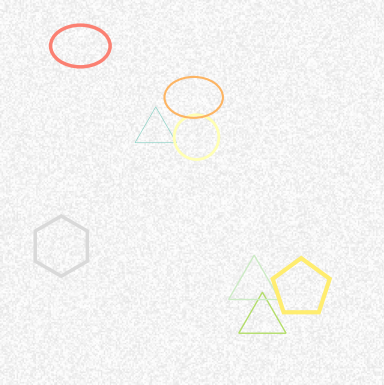[{"shape": "triangle", "thickness": 0.5, "radius": 0.31, "center": [0.405, 0.66]}, {"shape": "circle", "thickness": 2, "radius": 0.29, "center": [0.51, 0.644]}, {"shape": "oval", "thickness": 2.5, "radius": 0.39, "center": [0.209, 0.881]}, {"shape": "oval", "thickness": 1.5, "radius": 0.38, "center": [0.503, 0.747]}, {"shape": "triangle", "thickness": 1, "radius": 0.36, "center": [0.682, 0.17]}, {"shape": "hexagon", "thickness": 2.5, "radius": 0.39, "center": [0.159, 0.361]}, {"shape": "triangle", "thickness": 1, "radius": 0.38, "center": [0.66, 0.26]}, {"shape": "pentagon", "thickness": 3, "radius": 0.39, "center": [0.782, 0.252]}]